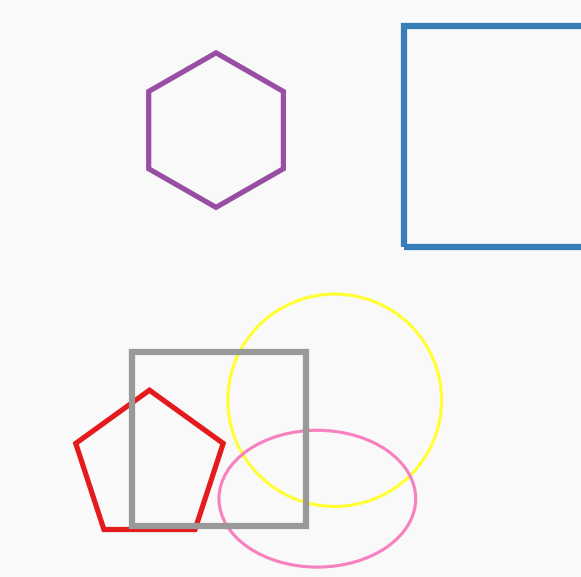[{"shape": "pentagon", "thickness": 2.5, "radius": 0.67, "center": [0.257, 0.19]}, {"shape": "square", "thickness": 3, "radius": 0.96, "center": [0.887, 0.763]}, {"shape": "hexagon", "thickness": 2.5, "radius": 0.67, "center": [0.372, 0.774]}, {"shape": "circle", "thickness": 1.5, "radius": 0.92, "center": [0.576, 0.306]}, {"shape": "oval", "thickness": 1.5, "radius": 0.85, "center": [0.546, 0.136]}, {"shape": "square", "thickness": 3, "radius": 0.75, "center": [0.377, 0.239]}]